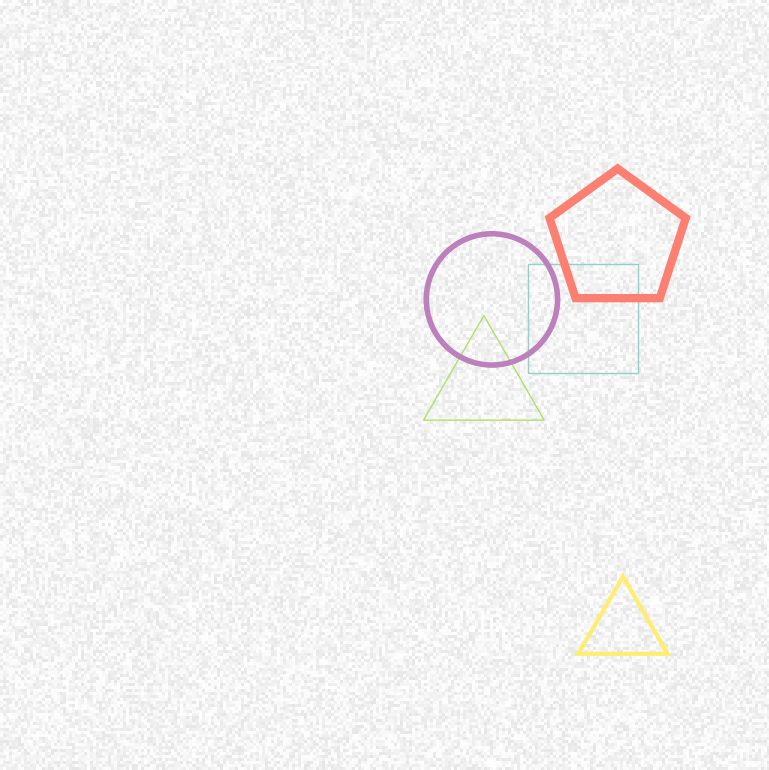[{"shape": "square", "thickness": 0.5, "radius": 0.36, "center": [0.758, 0.586]}, {"shape": "pentagon", "thickness": 3, "radius": 0.47, "center": [0.802, 0.688]}, {"shape": "triangle", "thickness": 0.5, "radius": 0.45, "center": [0.628, 0.5]}, {"shape": "circle", "thickness": 2, "radius": 0.43, "center": [0.639, 0.611]}, {"shape": "triangle", "thickness": 1.5, "radius": 0.34, "center": [0.809, 0.184]}]